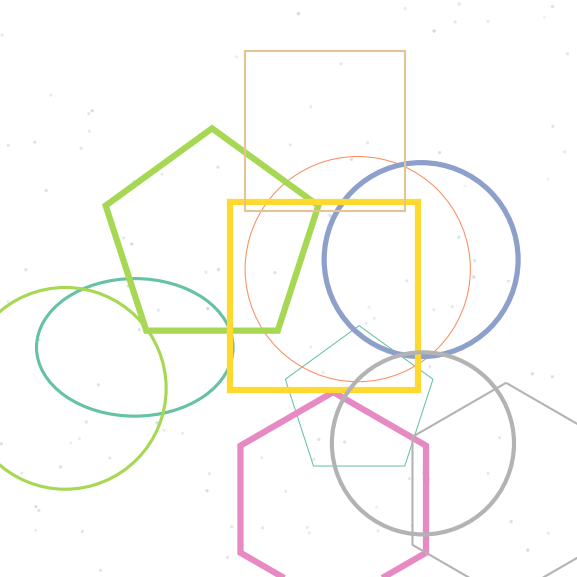[{"shape": "pentagon", "thickness": 0.5, "radius": 0.67, "center": [0.622, 0.301]}, {"shape": "oval", "thickness": 1.5, "radius": 0.85, "center": [0.233, 0.398]}, {"shape": "circle", "thickness": 0.5, "radius": 0.98, "center": [0.619, 0.533]}, {"shape": "circle", "thickness": 2.5, "radius": 0.84, "center": [0.729, 0.55]}, {"shape": "hexagon", "thickness": 3, "radius": 0.93, "center": [0.577, 0.135]}, {"shape": "circle", "thickness": 1.5, "radius": 0.87, "center": [0.113, 0.327]}, {"shape": "pentagon", "thickness": 3, "radius": 0.97, "center": [0.367, 0.583]}, {"shape": "square", "thickness": 3, "radius": 0.81, "center": [0.561, 0.487]}, {"shape": "square", "thickness": 1, "radius": 0.69, "center": [0.563, 0.773]}, {"shape": "circle", "thickness": 2, "radius": 0.79, "center": [0.732, 0.231]}, {"shape": "hexagon", "thickness": 1, "radius": 0.94, "center": [0.876, 0.149]}]